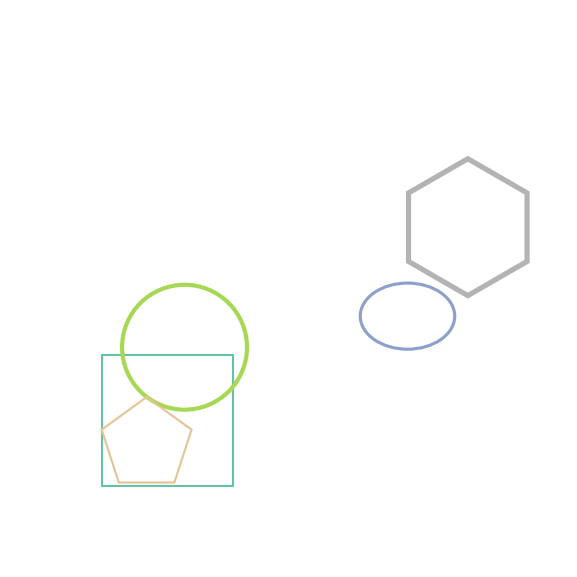[{"shape": "square", "thickness": 1, "radius": 0.57, "center": [0.29, 0.271]}, {"shape": "oval", "thickness": 1.5, "radius": 0.41, "center": [0.706, 0.452]}, {"shape": "circle", "thickness": 2, "radius": 0.54, "center": [0.32, 0.398]}, {"shape": "pentagon", "thickness": 1, "radius": 0.41, "center": [0.254, 0.23]}, {"shape": "hexagon", "thickness": 2.5, "radius": 0.59, "center": [0.81, 0.606]}]